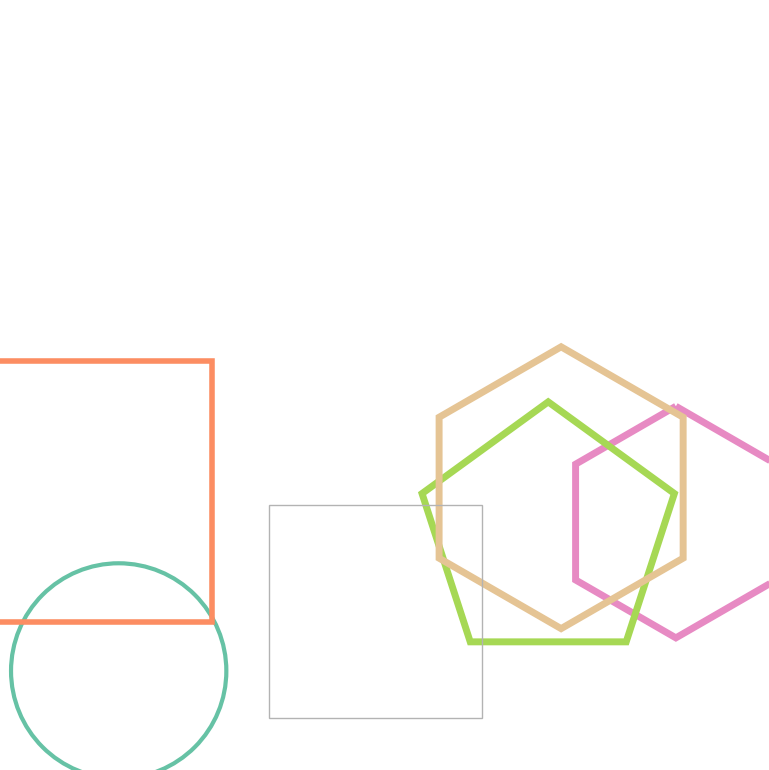[{"shape": "circle", "thickness": 1.5, "radius": 0.7, "center": [0.154, 0.129]}, {"shape": "square", "thickness": 2, "radius": 0.85, "center": [0.106, 0.362]}, {"shape": "hexagon", "thickness": 2.5, "radius": 0.75, "center": [0.878, 0.322]}, {"shape": "pentagon", "thickness": 2.5, "radius": 0.86, "center": [0.712, 0.306]}, {"shape": "hexagon", "thickness": 2.5, "radius": 0.91, "center": [0.729, 0.367]}, {"shape": "square", "thickness": 0.5, "radius": 0.69, "center": [0.488, 0.206]}]